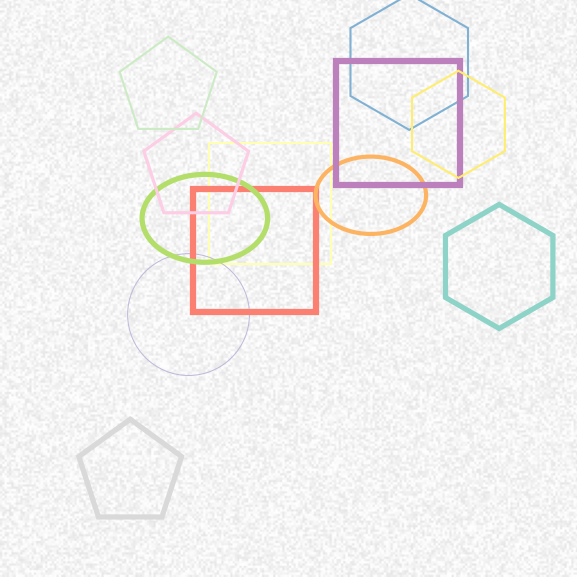[{"shape": "hexagon", "thickness": 2.5, "radius": 0.54, "center": [0.864, 0.538]}, {"shape": "square", "thickness": 1, "radius": 0.53, "center": [0.467, 0.646]}, {"shape": "circle", "thickness": 0.5, "radius": 0.53, "center": [0.326, 0.454]}, {"shape": "square", "thickness": 3, "radius": 0.53, "center": [0.441, 0.565]}, {"shape": "hexagon", "thickness": 1, "radius": 0.59, "center": [0.709, 0.892]}, {"shape": "oval", "thickness": 2, "radius": 0.48, "center": [0.642, 0.661]}, {"shape": "oval", "thickness": 2.5, "radius": 0.54, "center": [0.355, 0.621]}, {"shape": "pentagon", "thickness": 1.5, "radius": 0.48, "center": [0.34, 0.708]}, {"shape": "pentagon", "thickness": 2.5, "radius": 0.47, "center": [0.225, 0.18]}, {"shape": "square", "thickness": 3, "radius": 0.54, "center": [0.69, 0.786]}, {"shape": "pentagon", "thickness": 1, "radius": 0.44, "center": [0.291, 0.847]}, {"shape": "hexagon", "thickness": 1, "radius": 0.46, "center": [0.794, 0.784]}]